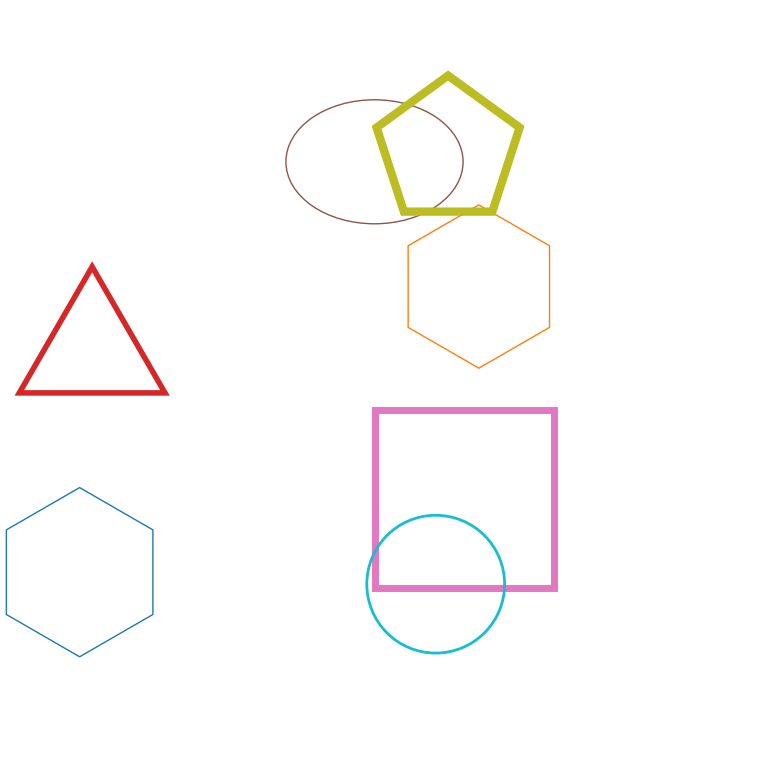[{"shape": "hexagon", "thickness": 0.5, "radius": 0.55, "center": [0.103, 0.257]}, {"shape": "hexagon", "thickness": 0.5, "radius": 0.53, "center": [0.622, 0.628]}, {"shape": "triangle", "thickness": 2, "radius": 0.55, "center": [0.12, 0.544]}, {"shape": "oval", "thickness": 0.5, "radius": 0.58, "center": [0.486, 0.79]}, {"shape": "square", "thickness": 2.5, "radius": 0.58, "center": [0.603, 0.352]}, {"shape": "pentagon", "thickness": 3, "radius": 0.49, "center": [0.582, 0.804]}, {"shape": "circle", "thickness": 1, "radius": 0.45, "center": [0.566, 0.241]}]